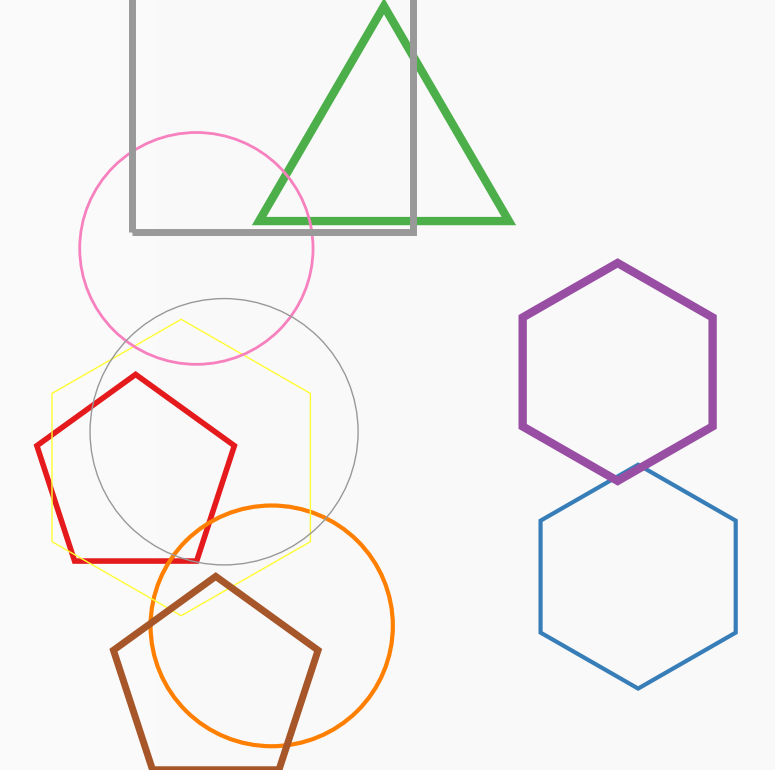[{"shape": "pentagon", "thickness": 2, "radius": 0.67, "center": [0.175, 0.38]}, {"shape": "hexagon", "thickness": 1.5, "radius": 0.73, "center": [0.823, 0.251]}, {"shape": "triangle", "thickness": 3, "radius": 0.93, "center": [0.495, 0.806]}, {"shape": "hexagon", "thickness": 3, "radius": 0.71, "center": [0.797, 0.517]}, {"shape": "circle", "thickness": 1.5, "radius": 0.78, "center": [0.351, 0.187]}, {"shape": "hexagon", "thickness": 0.5, "radius": 0.96, "center": [0.234, 0.393]}, {"shape": "pentagon", "thickness": 2.5, "radius": 0.69, "center": [0.278, 0.113]}, {"shape": "circle", "thickness": 1, "radius": 0.75, "center": [0.253, 0.677]}, {"shape": "square", "thickness": 2.5, "radius": 0.91, "center": [0.352, 0.88]}, {"shape": "circle", "thickness": 0.5, "radius": 0.86, "center": [0.289, 0.439]}]